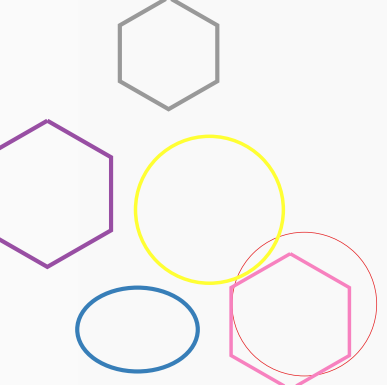[{"shape": "circle", "thickness": 0.5, "radius": 0.93, "center": [0.785, 0.21]}, {"shape": "oval", "thickness": 3, "radius": 0.78, "center": [0.355, 0.144]}, {"shape": "hexagon", "thickness": 3, "radius": 0.95, "center": [0.122, 0.497]}, {"shape": "circle", "thickness": 2.5, "radius": 0.95, "center": [0.54, 0.455]}, {"shape": "hexagon", "thickness": 2.5, "radius": 0.88, "center": [0.749, 0.165]}, {"shape": "hexagon", "thickness": 3, "radius": 0.73, "center": [0.435, 0.862]}]